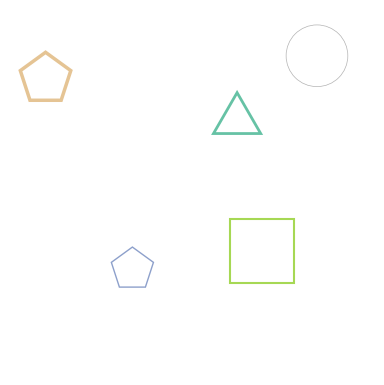[{"shape": "triangle", "thickness": 2, "radius": 0.35, "center": [0.616, 0.689]}, {"shape": "pentagon", "thickness": 1, "radius": 0.29, "center": [0.344, 0.301]}, {"shape": "square", "thickness": 1.5, "radius": 0.41, "center": [0.681, 0.348]}, {"shape": "pentagon", "thickness": 2.5, "radius": 0.34, "center": [0.118, 0.795]}, {"shape": "circle", "thickness": 0.5, "radius": 0.4, "center": [0.823, 0.855]}]